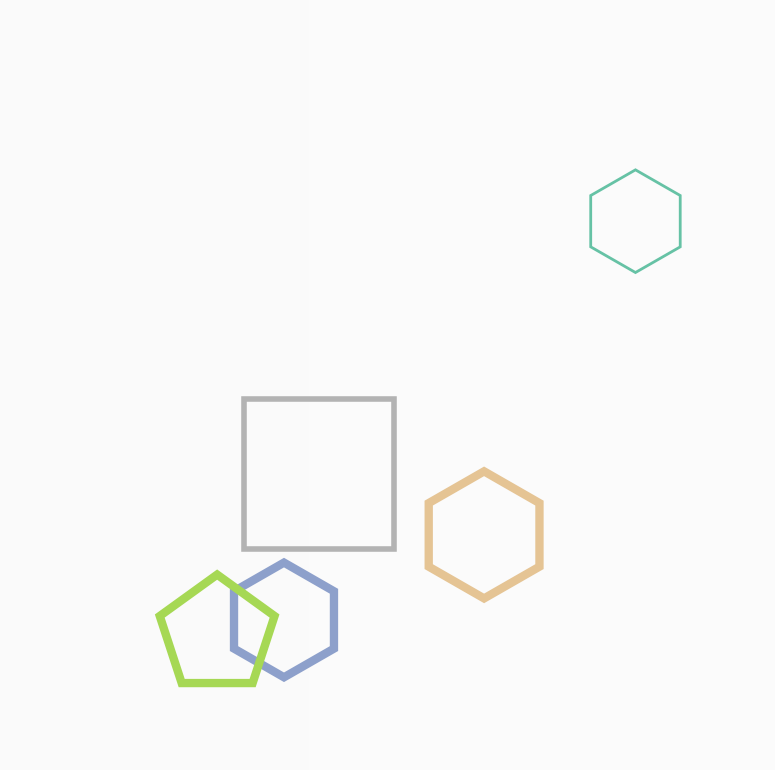[{"shape": "hexagon", "thickness": 1, "radius": 0.33, "center": [0.82, 0.713]}, {"shape": "hexagon", "thickness": 3, "radius": 0.37, "center": [0.366, 0.195]}, {"shape": "pentagon", "thickness": 3, "radius": 0.39, "center": [0.28, 0.176]}, {"shape": "hexagon", "thickness": 3, "radius": 0.41, "center": [0.625, 0.305]}, {"shape": "square", "thickness": 2, "radius": 0.49, "center": [0.412, 0.385]}]